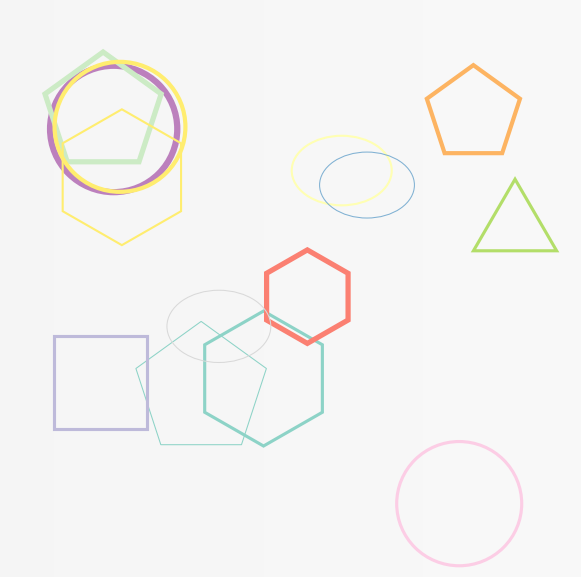[{"shape": "hexagon", "thickness": 1.5, "radius": 0.58, "center": [0.453, 0.344]}, {"shape": "pentagon", "thickness": 0.5, "radius": 0.59, "center": [0.346, 0.325]}, {"shape": "oval", "thickness": 1, "radius": 0.43, "center": [0.588, 0.704]}, {"shape": "square", "thickness": 1.5, "radius": 0.4, "center": [0.173, 0.337]}, {"shape": "hexagon", "thickness": 2.5, "radius": 0.4, "center": [0.529, 0.485]}, {"shape": "oval", "thickness": 0.5, "radius": 0.41, "center": [0.631, 0.679]}, {"shape": "pentagon", "thickness": 2, "radius": 0.42, "center": [0.814, 0.802]}, {"shape": "triangle", "thickness": 1.5, "radius": 0.41, "center": [0.886, 0.606]}, {"shape": "circle", "thickness": 1.5, "radius": 0.54, "center": [0.79, 0.127]}, {"shape": "oval", "thickness": 0.5, "radius": 0.45, "center": [0.377, 0.434]}, {"shape": "circle", "thickness": 3, "radius": 0.55, "center": [0.196, 0.776]}, {"shape": "pentagon", "thickness": 2.5, "radius": 0.53, "center": [0.177, 0.804]}, {"shape": "hexagon", "thickness": 1, "radius": 0.59, "center": [0.21, 0.692]}, {"shape": "circle", "thickness": 2, "radius": 0.56, "center": [0.206, 0.78]}]